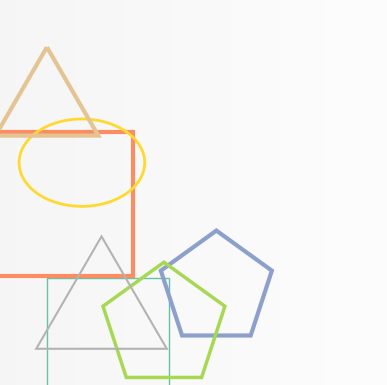[{"shape": "square", "thickness": 1, "radius": 0.79, "center": [0.279, 0.122]}, {"shape": "square", "thickness": 3, "radius": 0.93, "center": [0.155, 0.471]}, {"shape": "pentagon", "thickness": 3, "radius": 0.75, "center": [0.558, 0.25]}, {"shape": "pentagon", "thickness": 2.5, "radius": 0.83, "center": [0.423, 0.153]}, {"shape": "oval", "thickness": 2, "radius": 0.81, "center": [0.211, 0.577]}, {"shape": "triangle", "thickness": 3, "radius": 0.77, "center": [0.121, 0.724]}, {"shape": "triangle", "thickness": 1.5, "radius": 0.97, "center": [0.262, 0.191]}]